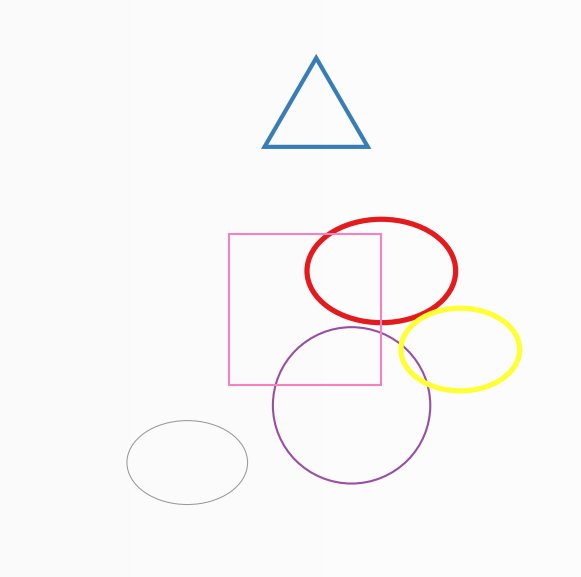[{"shape": "oval", "thickness": 2.5, "radius": 0.64, "center": [0.656, 0.53]}, {"shape": "triangle", "thickness": 2, "radius": 0.51, "center": [0.544, 0.796]}, {"shape": "circle", "thickness": 1, "radius": 0.68, "center": [0.605, 0.297]}, {"shape": "oval", "thickness": 2.5, "radius": 0.51, "center": [0.792, 0.394]}, {"shape": "square", "thickness": 1, "radius": 0.65, "center": [0.524, 0.463]}, {"shape": "oval", "thickness": 0.5, "radius": 0.52, "center": [0.322, 0.198]}]